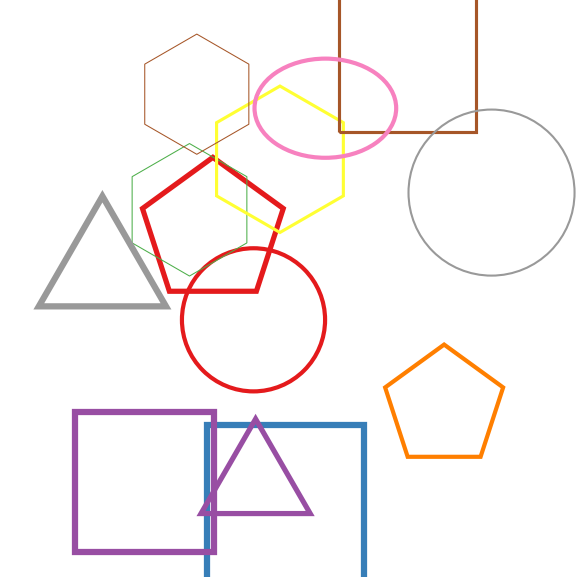[{"shape": "pentagon", "thickness": 2.5, "radius": 0.64, "center": [0.369, 0.598]}, {"shape": "circle", "thickness": 2, "radius": 0.62, "center": [0.439, 0.445]}, {"shape": "square", "thickness": 3, "radius": 0.68, "center": [0.494, 0.128]}, {"shape": "hexagon", "thickness": 0.5, "radius": 0.57, "center": [0.328, 0.636]}, {"shape": "triangle", "thickness": 2.5, "radius": 0.55, "center": [0.443, 0.164]}, {"shape": "square", "thickness": 3, "radius": 0.6, "center": [0.251, 0.164]}, {"shape": "pentagon", "thickness": 2, "radius": 0.54, "center": [0.769, 0.295]}, {"shape": "hexagon", "thickness": 1.5, "radius": 0.63, "center": [0.485, 0.723]}, {"shape": "square", "thickness": 1.5, "radius": 0.59, "center": [0.705, 0.89]}, {"shape": "hexagon", "thickness": 0.5, "radius": 0.52, "center": [0.341, 0.836]}, {"shape": "oval", "thickness": 2, "radius": 0.61, "center": [0.563, 0.812]}, {"shape": "circle", "thickness": 1, "radius": 0.72, "center": [0.851, 0.666]}, {"shape": "triangle", "thickness": 3, "radius": 0.64, "center": [0.177, 0.532]}]